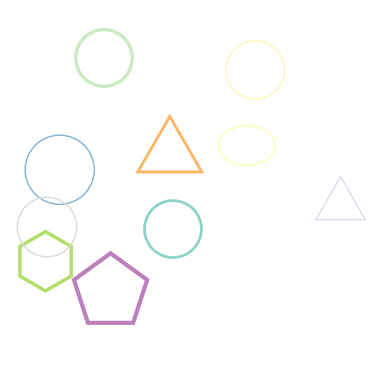[{"shape": "circle", "thickness": 2, "radius": 0.37, "center": [0.449, 0.405]}, {"shape": "oval", "thickness": 1, "radius": 0.37, "center": [0.641, 0.622]}, {"shape": "triangle", "thickness": 0.5, "radius": 0.37, "center": [0.885, 0.466]}, {"shape": "circle", "thickness": 1, "radius": 0.45, "center": [0.155, 0.559]}, {"shape": "triangle", "thickness": 2, "radius": 0.48, "center": [0.441, 0.601]}, {"shape": "hexagon", "thickness": 2.5, "radius": 0.38, "center": [0.118, 0.321]}, {"shape": "circle", "thickness": 1, "radius": 0.39, "center": [0.122, 0.41]}, {"shape": "pentagon", "thickness": 3, "radius": 0.5, "center": [0.287, 0.242]}, {"shape": "circle", "thickness": 2.5, "radius": 0.37, "center": [0.27, 0.849]}, {"shape": "circle", "thickness": 0.5, "radius": 0.38, "center": [0.663, 0.818]}]